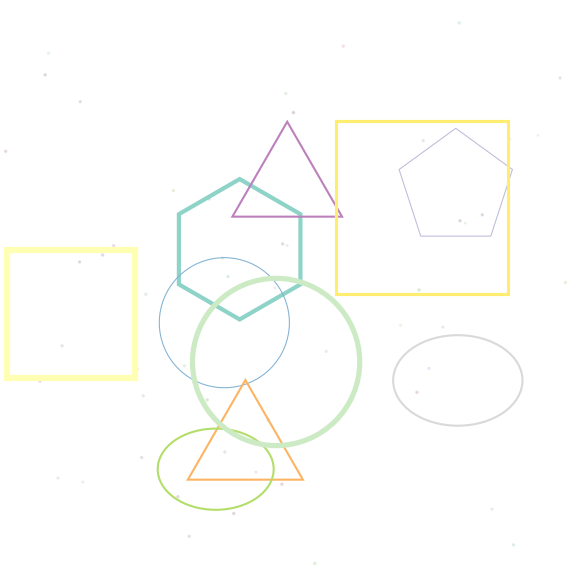[{"shape": "hexagon", "thickness": 2, "radius": 0.61, "center": [0.415, 0.568]}, {"shape": "square", "thickness": 3, "radius": 0.55, "center": [0.123, 0.456]}, {"shape": "pentagon", "thickness": 0.5, "radius": 0.52, "center": [0.789, 0.674]}, {"shape": "circle", "thickness": 0.5, "radius": 0.56, "center": [0.388, 0.44]}, {"shape": "triangle", "thickness": 1, "radius": 0.58, "center": [0.425, 0.226]}, {"shape": "oval", "thickness": 1, "radius": 0.5, "center": [0.373, 0.187]}, {"shape": "oval", "thickness": 1, "radius": 0.56, "center": [0.793, 0.34]}, {"shape": "triangle", "thickness": 1, "radius": 0.55, "center": [0.497, 0.679]}, {"shape": "circle", "thickness": 2.5, "radius": 0.72, "center": [0.478, 0.372]}, {"shape": "square", "thickness": 1.5, "radius": 0.75, "center": [0.731, 0.64]}]